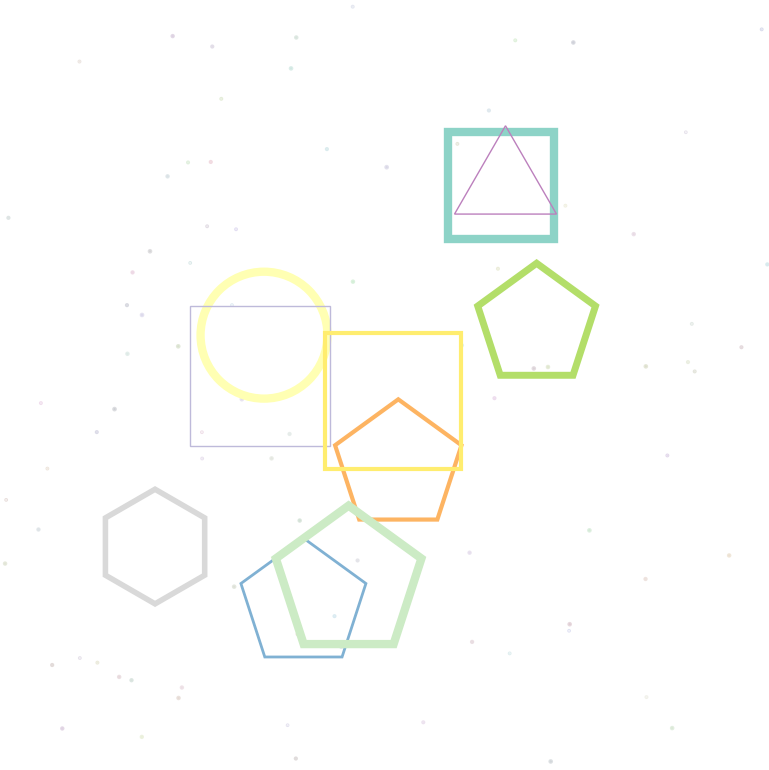[{"shape": "square", "thickness": 3, "radius": 0.34, "center": [0.65, 0.759]}, {"shape": "circle", "thickness": 3, "radius": 0.41, "center": [0.343, 0.565]}, {"shape": "square", "thickness": 0.5, "radius": 0.45, "center": [0.338, 0.512]}, {"shape": "pentagon", "thickness": 1, "radius": 0.43, "center": [0.394, 0.216]}, {"shape": "pentagon", "thickness": 1.5, "radius": 0.43, "center": [0.517, 0.395]}, {"shape": "pentagon", "thickness": 2.5, "radius": 0.4, "center": [0.697, 0.578]}, {"shape": "hexagon", "thickness": 2, "radius": 0.37, "center": [0.201, 0.29]}, {"shape": "triangle", "thickness": 0.5, "radius": 0.38, "center": [0.656, 0.76]}, {"shape": "pentagon", "thickness": 3, "radius": 0.5, "center": [0.453, 0.244]}, {"shape": "square", "thickness": 1.5, "radius": 0.44, "center": [0.511, 0.479]}]